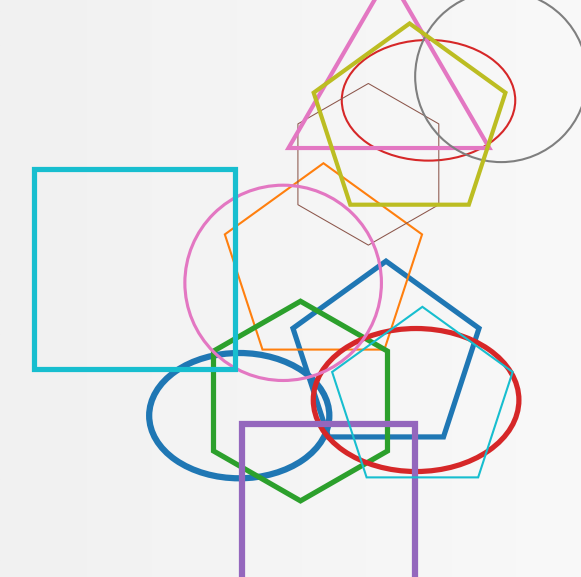[{"shape": "oval", "thickness": 3, "radius": 0.77, "center": [0.412, 0.279]}, {"shape": "pentagon", "thickness": 2.5, "radius": 0.84, "center": [0.664, 0.379]}, {"shape": "pentagon", "thickness": 1, "radius": 0.89, "center": [0.556, 0.538]}, {"shape": "hexagon", "thickness": 2.5, "radius": 0.86, "center": [0.517, 0.305]}, {"shape": "oval", "thickness": 1, "radius": 0.75, "center": [0.737, 0.825]}, {"shape": "oval", "thickness": 2.5, "radius": 0.88, "center": [0.716, 0.306]}, {"shape": "square", "thickness": 3, "radius": 0.74, "center": [0.564, 0.116]}, {"shape": "hexagon", "thickness": 0.5, "radius": 0.7, "center": [0.634, 0.715]}, {"shape": "circle", "thickness": 1.5, "radius": 0.85, "center": [0.487, 0.509]}, {"shape": "triangle", "thickness": 2, "radius": 1.0, "center": [0.669, 0.843]}, {"shape": "circle", "thickness": 1, "radius": 0.74, "center": [0.862, 0.867]}, {"shape": "pentagon", "thickness": 2, "radius": 0.87, "center": [0.705, 0.785]}, {"shape": "pentagon", "thickness": 1, "radius": 0.82, "center": [0.727, 0.305]}, {"shape": "square", "thickness": 2.5, "radius": 0.87, "center": [0.232, 0.533]}]